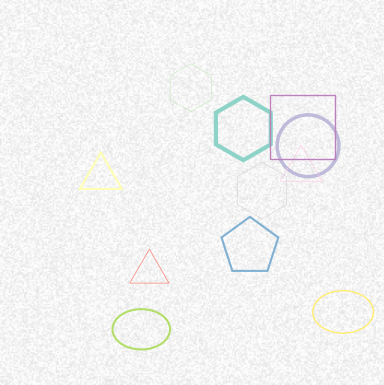[{"shape": "hexagon", "thickness": 3, "radius": 0.41, "center": [0.632, 0.666]}, {"shape": "triangle", "thickness": 1.5, "radius": 0.32, "center": [0.262, 0.541]}, {"shape": "circle", "thickness": 2.5, "radius": 0.4, "center": [0.8, 0.621]}, {"shape": "triangle", "thickness": 0.5, "radius": 0.29, "center": [0.388, 0.294]}, {"shape": "pentagon", "thickness": 1.5, "radius": 0.39, "center": [0.649, 0.359]}, {"shape": "oval", "thickness": 1.5, "radius": 0.37, "center": [0.367, 0.145]}, {"shape": "triangle", "thickness": 0.5, "radius": 0.31, "center": [0.782, 0.56]}, {"shape": "hexagon", "thickness": 0.5, "radius": 0.37, "center": [0.681, 0.505]}, {"shape": "square", "thickness": 1, "radius": 0.42, "center": [0.786, 0.671]}, {"shape": "hexagon", "thickness": 0.5, "radius": 0.31, "center": [0.496, 0.772]}, {"shape": "oval", "thickness": 1, "radius": 0.39, "center": [0.891, 0.19]}]